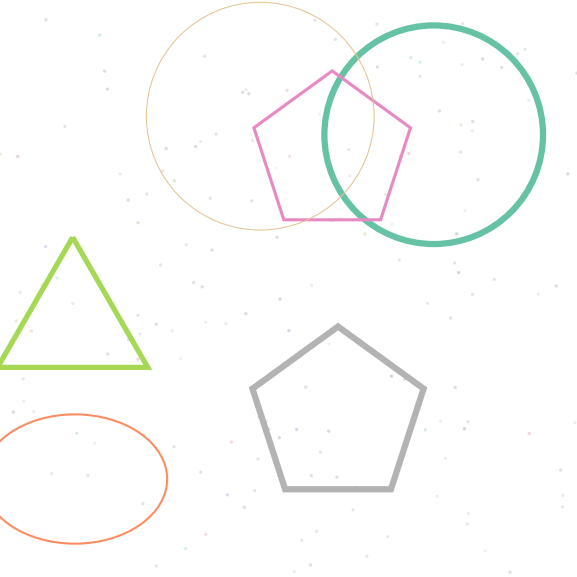[{"shape": "circle", "thickness": 3, "radius": 0.95, "center": [0.751, 0.766]}, {"shape": "oval", "thickness": 1, "radius": 0.8, "center": [0.13, 0.17]}, {"shape": "pentagon", "thickness": 1.5, "radius": 0.71, "center": [0.575, 0.734]}, {"shape": "triangle", "thickness": 2.5, "radius": 0.75, "center": [0.126, 0.438]}, {"shape": "circle", "thickness": 0.5, "radius": 0.99, "center": [0.451, 0.798]}, {"shape": "pentagon", "thickness": 3, "radius": 0.78, "center": [0.585, 0.278]}]